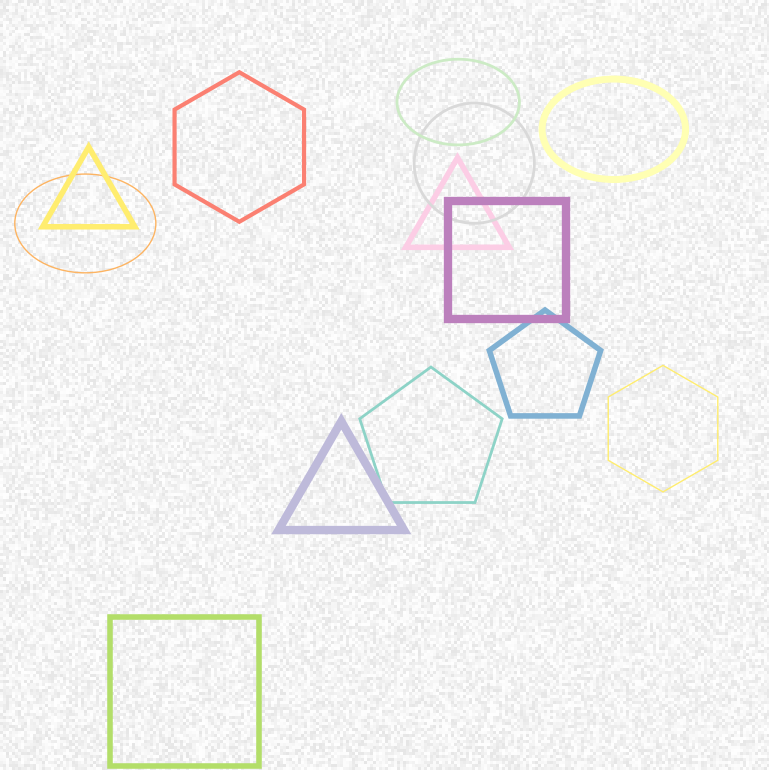[{"shape": "pentagon", "thickness": 1, "radius": 0.49, "center": [0.56, 0.426]}, {"shape": "oval", "thickness": 2.5, "radius": 0.47, "center": [0.797, 0.832]}, {"shape": "triangle", "thickness": 3, "radius": 0.47, "center": [0.443, 0.359]}, {"shape": "hexagon", "thickness": 1.5, "radius": 0.49, "center": [0.311, 0.809]}, {"shape": "pentagon", "thickness": 2, "radius": 0.38, "center": [0.708, 0.521]}, {"shape": "oval", "thickness": 0.5, "radius": 0.46, "center": [0.111, 0.71]}, {"shape": "square", "thickness": 2, "radius": 0.48, "center": [0.239, 0.102]}, {"shape": "triangle", "thickness": 2, "radius": 0.39, "center": [0.594, 0.718]}, {"shape": "circle", "thickness": 1, "radius": 0.39, "center": [0.616, 0.788]}, {"shape": "square", "thickness": 3, "radius": 0.38, "center": [0.659, 0.662]}, {"shape": "oval", "thickness": 1, "radius": 0.4, "center": [0.595, 0.867]}, {"shape": "triangle", "thickness": 2, "radius": 0.35, "center": [0.115, 0.74]}, {"shape": "hexagon", "thickness": 0.5, "radius": 0.41, "center": [0.861, 0.443]}]